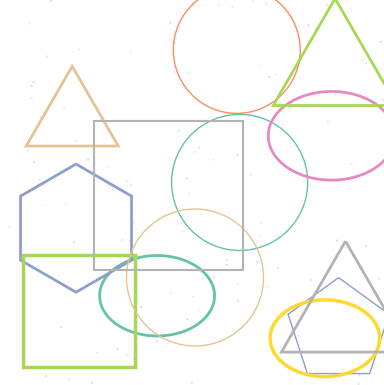[{"shape": "circle", "thickness": 1, "radius": 0.88, "center": [0.622, 0.526]}, {"shape": "oval", "thickness": 2, "radius": 0.75, "center": [0.408, 0.232]}, {"shape": "circle", "thickness": 1, "radius": 0.82, "center": [0.615, 0.87]}, {"shape": "pentagon", "thickness": 1, "radius": 0.69, "center": [0.879, 0.141]}, {"shape": "hexagon", "thickness": 2, "radius": 0.83, "center": [0.197, 0.407]}, {"shape": "oval", "thickness": 2, "radius": 0.82, "center": [0.861, 0.647]}, {"shape": "square", "thickness": 2.5, "radius": 0.72, "center": [0.205, 0.192]}, {"shape": "triangle", "thickness": 2, "radius": 0.93, "center": [0.87, 0.819]}, {"shape": "oval", "thickness": 2.5, "radius": 0.71, "center": [0.844, 0.121]}, {"shape": "triangle", "thickness": 2, "radius": 0.69, "center": [0.188, 0.69]}, {"shape": "circle", "thickness": 1, "radius": 0.89, "center": [0.507, 0.279]}, {"shape": "triangle", "thickness": 2, "radius": 0.96, "center": [0.897, 0.181]}, {"shape": "square", "thickness": 1.5, "radius": 0.97, "center": [0.437, 0.492]}]